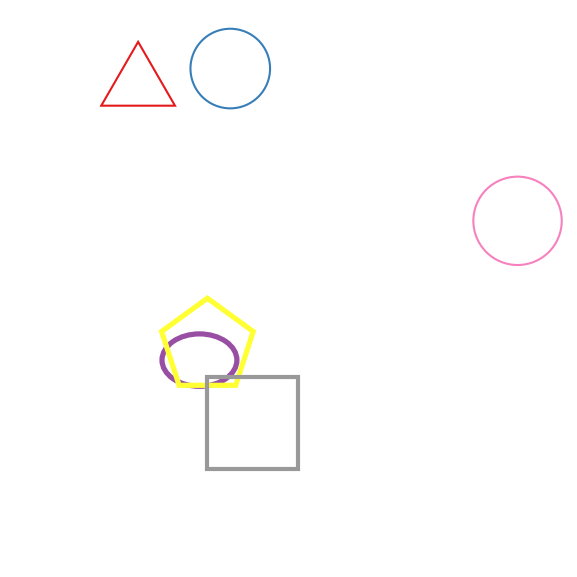[{"shape": "triangle", "thickness": 1, "radius": 0.37, "center": [0.239, 0.853]}, {"shape": "circle", "thickness": 1, "radius": 0.34, "center": [0.399, 0.88]}, {"shape": "oval", "thickness": 2.5, "radius": 0.32, "center": [0.345, 0.376]}, {"shape": "pentagon", "thickness": 2.5, "radius": 0.42, "center": [0.359, 0.399]}, {"shape": "circle", "thickness": 1, "radius": 0.38, "center": [0.896, 0.617]}, {"shape": "square", "thickness": 2, "radius": 0.39, "center": [0.437, 0.267]}]